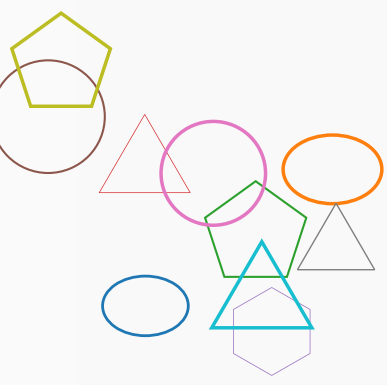[{"shape": "oval", "thickness": 2, "radius": 0.55, "center": [0.375, 0.205]}, {"shape": "oval", "thickness": 2.5, "radius": 0.64, "center": [0.858, 0.56]}, {"shape": "pentagon", "thickness": 1.5, "radius": 0.69, "center": [0.66, 0.392]}, {"shape": "triangle", "thickness": 0.5, "radius": 0.68, "center": [0.373, 0.567]}, {"shape": "hexagon", "thickness": 0.5, "radius": 0.57, "center": [0.701, 0.139]}, {"shape": "circle", "thickness": 1.5, "radius": 0.73, "center": [0.124, 0.697]}, {"shape": "circle", "thickness": 2.5, "radius": 0.67, "center": [0.55, 0.55]}, {"shape": "triangle", "thickness": 1, "radius": 0.58, "center": [0.867, 0.357]}, {"shape": "pentagon", "thickness": 2.5, "radius": 0.67, "center": [0.158, 0.832]}, {"shape": "triangle", "thickness": 2.5, "radius": 0.75, "center": [0.676, 0.223]}]